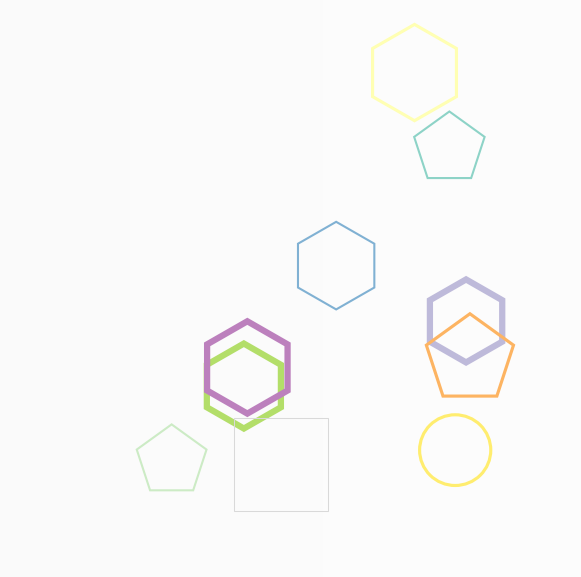[{"shape": "pentagon", "thickness": 1, "radius": 0.32, "center": [0.773, 0.742]}, {"shape": "hexagon", "thickness": 1.5, "radius": 0.42, "center": [0.713, 0.874]}, {"shape": "hexagon", "thickness": 3, "radius": 0.36, "center": [0.802, 0.443]}, {"shape": "hexagon", "thickness": 1, "radius": 0.38, "center": [0.578, 0.539]}, {"shape": "pentagon", "thickness": 1.5, "radius": 0.39, "center": [0.808, 0.377]}, {"shape": "hexagon", "thickness": 3, "radius": 0.37, "center": [0.42, 0.331]}, {"shape": "square", "thickness": 0.5, "radius": 0.4, "center": [0.483, 0.195]}, {"shape": "hexagon", "thickness": 3, "radius": 0.4, "center": [0.426, 0.363]}, {"shape": "pentagon", "thickness": 1, "radius": 0.32, "center": [0.295, 0.201]}, {"shape": "circle", "thickness": 1.5, "radius": 0.31, "center": [0.783, 0.22]}]